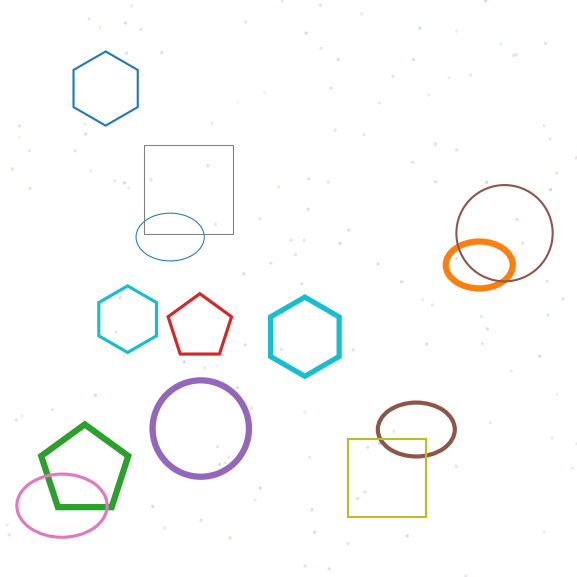[{"shape": "oval", "thickness": 0.5, "radius": 0.3, "center": [0.295, 0.589]}, {"shape": "hexagon", "thickness": 1, "radius": 0.32, "center": [0.183, 0.846]}, {"shape": "oval", "thickness": 3, "radius": 0.29, "center": [0.83, 0.54]}, {"shape": "pentagon", "thickness": 3, "radius": 0.4, "center": [0.147, 0.185]}, {"shape": "pentagon", "thickness": 1.5, "radius": 0.29, "center": [0.346, 0.433]}, {"shape": "circle", "thickness": 3, "radius": 0.42, "center": [0.348, 0.257]}, {"shape": "circle", "thickness": 1, "radius": 0.42, "center": [0.874, 0.595]}, {"shape": "oval", "thickness": 2, "radius": 0.33, "center": [0.721, 0.255]}, {"shape": "oval", "thickness": 1.5, "radius": 0.39, "center": [0.107, 0.124]}, {"shape": "square", "thickness": 0.5, "radius": 0.38, "center": [0.327, 0.67]}, {"shape": "square", "thickness": 1, "radius": 0.34, "center": [0.67, 0.171]}, {"shape": "hexagon", "thickness": 1.5, "radius": 0.29, "center": [0.221, 0.446]}, {"shape": "hexagon", "thickness": 2.5, "radius": 0.34, "center": [0.528, 0.416]}]